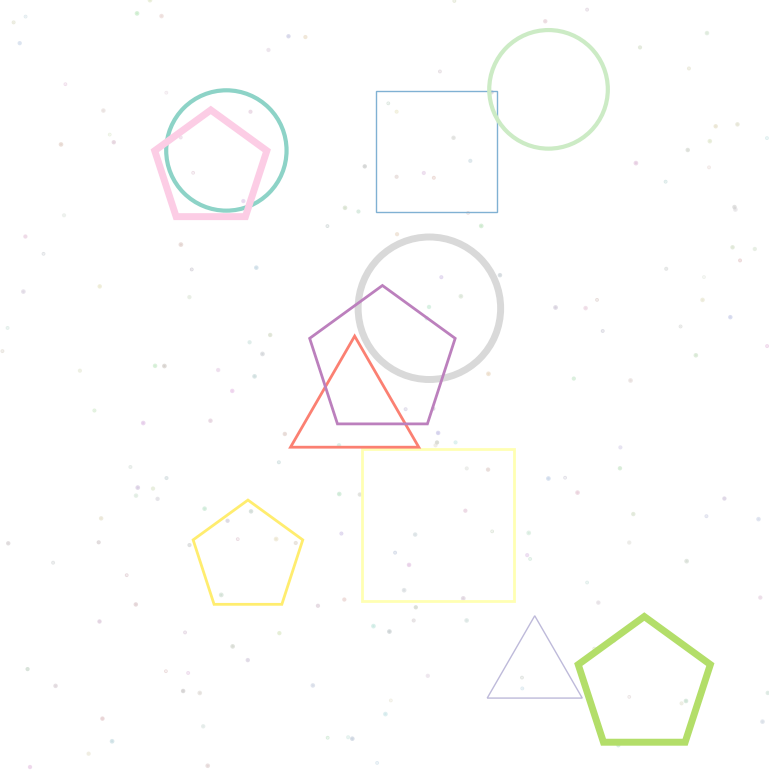[{"shape": "circle", "thickness": 1.5, "radius": 0.39, "center": [0.294, 0.805]}, {"shape": "square", "thickness": 1, "radius": 0.49, "center": [0.568, 0.319]}, {"shape": "triangle", "thickness": 0.5, "radius": 0.36, "center": [0.694, 0.129]}, {"shape": "triangle", "thickness": 1, "radius": 0.48, "center": [0.461, 0.467]}, {"shape": "square", "thickness": 0.5, "radius": 0.39, "center": [0.567, 0.803]}, {"shape": "pentagon", "thickness": 2.5, "radius": 0.45, "center": [0.837, 0.109]}, {"shape": "pentagon", "thickness": 2.5, "radius": 0.38, "center": [0.274, 0.781]}, {"shape": "circle", "thickness": 2.5, "radius": 0.46, "center": [0.558, 0.6]}, {"shape": "pentagon", "thickness": 1, "radius": 0.5, "center": [0.497, 0.53]}, {"shape": "circle", "thickness": 1.5, "radius": 0.39, "center": [0.712, 0.884]}, {"shape": "pentagon", "thickness": 1, "radius": 0.37, "center": [0.322, 0.276]}]